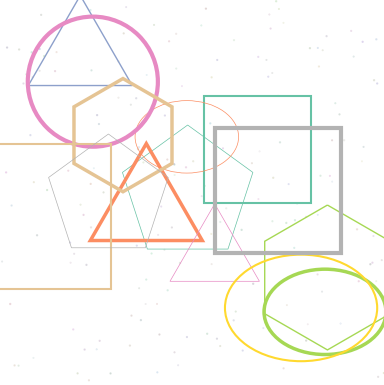[{"shape": "pentagon", "thickness": 0.5, "radius": 0.89, "center": [0.487, 0.497]}, {"shape": "square", "thickness": 1.5, "radius": 0.69, "center": [0.669, 0.612]}, {"shape": "oval", "thickness": 0.5, "radius": 0.67, "center": [0.485, 0.645]}, {"shape": "triangle", "thickness": 2.5, "radius": 0.84, "center": [0.38, 0.459]}, {"shape": "triangle", "thickness": 1, "radius": 0.78, "center": [0.209, 0.856]}, {"shape": "triangle", "thickness": 0.5, "radius": 0.67, "center": [0.558, 0.336]}, {"shape": "circle", "thickness": 3, "radius": 0.84, "center": [0.241, 0.788]}, {"shape": "hexagon", "thickness": 1, "radius": 0.94, "center": [0.85, 0.279]}, {"shape": "oval", "thickness": 2.5, "radius": 0.79, "center": [0.844, 0.19]}, {"shape": "oval", "thickness": 1.5, "radius": 0.99, "center": [0.782, 0.2]}, {"shape": "hexagon", "thickness": 2.5, "radius": 0.73, "center": [0.319, 0.649]}, {"shape": "square", "thickness": 1.5, "radius": 0.94, "center": [0.101, 0.438]}, {"shape": "pentagon", "thickness": 0.5, "radius": 0.82, "center": [0.282, 0.489]}, {"shape": "square", "thickness": 3, "radius": 0.81, "center": [0.722, 0.505]}]